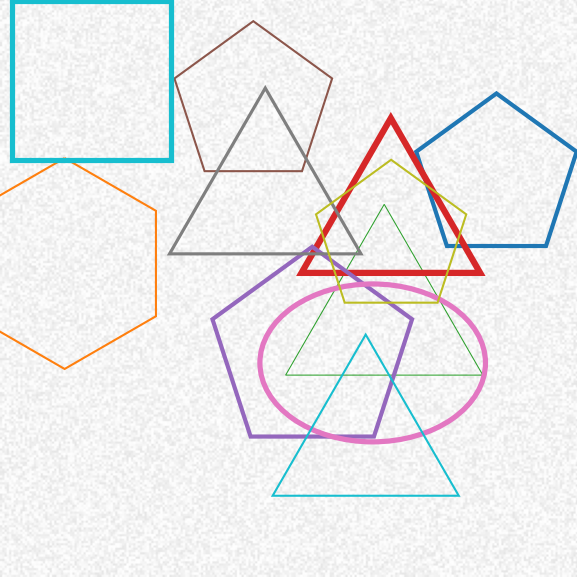[{"shape": "pentagon", "thickness": 2, "radius": 0.73, "center": [0.86, 0.691]}, {"shape": "hexagon", "thickness": 1, "radius": 0.91, "center": [0.112, 0.543]}, {"shape": "triangle", "thickness": 0.5, "radius": 0.99, "center": [0.665, 0.448]}, {"shape": "triangle", "thickness": 3, "radius": 0.89, "center": [0.677, 0.616]}, {"shape": "pentagon", "thickness": 2, "radius": 0.91, "center": [0.541, 0.39]}, {"shape": "pentagon", "thickness": 1, "radius": 0.72, "center": [0.439, 0.819]}, {"shape": "oval", "thickness": 2.5, "radius": 0.98, "center": [0.645, 0.371]}, {"shape": "triangle", "thickness": 1.5, "radius": 0.96, "center": [0.459, 0.655]}, {"shape": "pentagon", "thickness": 1, "radius": 0.68, "center": [0.677, 0.586]}, {"shape": "triangle", "thickness": 1, "radius": 0.93, "center": [0.633, 0.234]}, {"shape": "square", "thickness": 2.5, "radius": 0.69, "center": [0.158, 0.86]}]